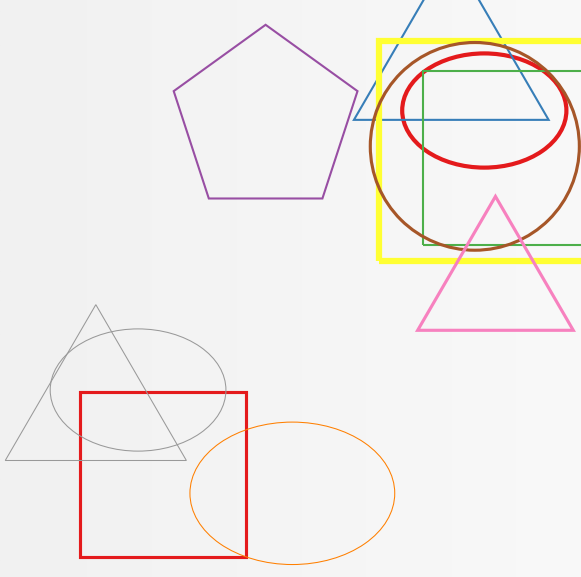[{"shape": "oval", "thickness": 2, "radius": 0.71, "center": [0.833, 0.808]}, {"shape": "square", "thickness": 1.5, "radius": 0.72, "center": [0.281, 0.177]}, {"shape": "triangle", "thickness": 1, "radius": 0.97, "center": [0.776, 0.888]}, {"shape": "square", "thickness": 1, "radius": 0.75, "center": [0.877, 0.726]}, {"shape": "pentagon", "thickness": 1, "radius": 0.83, "center": [0.457, 0.79]}, {"shape": "oval", "thickness": 0.5, "radius": 0.88, "center": [0.503, 0.145]}, {"shape": "square", "thickness": 3, "radius": 0.95, "center": [0.842, 0.738]}, {"shape": "circle", "thickness": 1.5, "radius": 0.9, "center": [0.817, 0.746]}, {"shape": "triangle", "thickness": 1.5, "radius": 0.77, "center": [0.852, 0.504]}, {"shape": "triangle", "thickness": 0.5, "radius": 0.9, "center": [0.165, 0.292]}, {"shape": "oval", "thickness": 0.5, "radius": 0.76, "center": [0.238, 0.324]}]